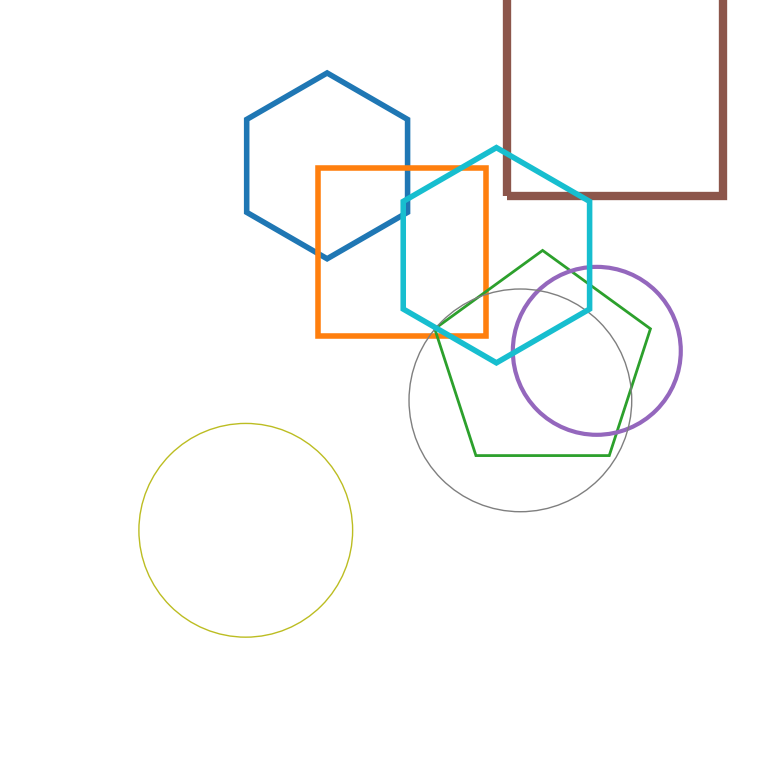[{"shape": "hexagon", "thickness": 2, "radius": 0.6, "center": [0.425, 0.785]}, {"shape": "square", "thickness": 2, "radius": 0.55, "center": [0.522, 0.673]}, {"shape": "pentagon", "thickness": 1, "radius": 0.74, "center": [0.705, 0.527]}, {"shape": "circle", "thickness": 1.5, "radius": 0.55, "center": [0.775, 0.544]}, {"shape": "square", "thickness": 3, "radius": 0.7, "center": [0.799, 0.886]}, {"shape": "circle", "thickness": 0.5, "radius": 0.72, "center": [0.676, 0.48]}, {"shape": "circle", "thickness": 0.5, "radius": 0.69, "center": [0.319, 0.311]}, {"shape": "hexagon", "thickness": 2, "radius": 0.7, "center": [0.645, 0.669]}]